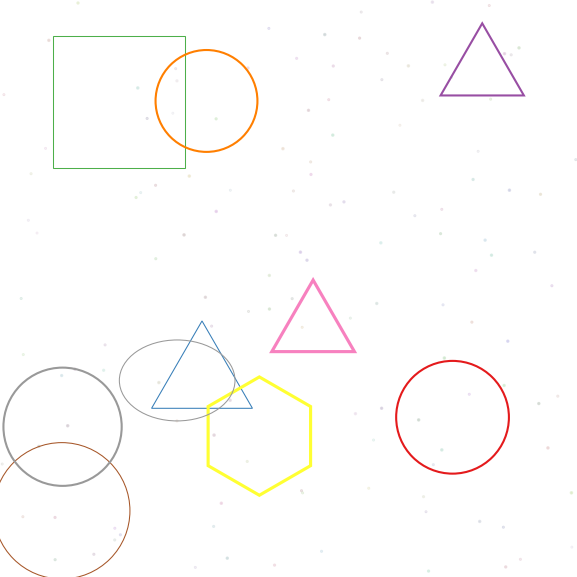[{"shape": "circle", "thickness": 1, "radius": 0.49, "center": [0.784, 0.277]}, {"shape": "triangle", "thickness": 0.5, "radius": 0.5, "center": [0.35, 0.343]}, {"shape": "square", "thickness": 0.5, "radius": 0.57, "center": [0.207, 0.823]}, {"shape": "triangle", "thickness": 1, "radius": 0.42, "center": [0.835, 0.875]}, {"shape": "circle", "thickness": 1, "radius": 0.44, "center": [0.358, 0.824]}, {"shape": "hexagon", "thickness": 1.5, "radius": 0.51, "center": [0.449, 0.244]}, {"shape": "circle", "thickness": 0.5, "radius": 0.59, "center": [0.107, 0.115]}, {"shape": "triangle", "thickness": 1.5, "radius": 0.41, "center": [0.542, 0.432]}, {"shape": "oval", "thickness": 0.5, "radius": 0.5, "center": [0.307, 0.34]}, {"shape": "circle", "thickness": 1, "radius": 0.51, "center": [0.108, 0.26]}]